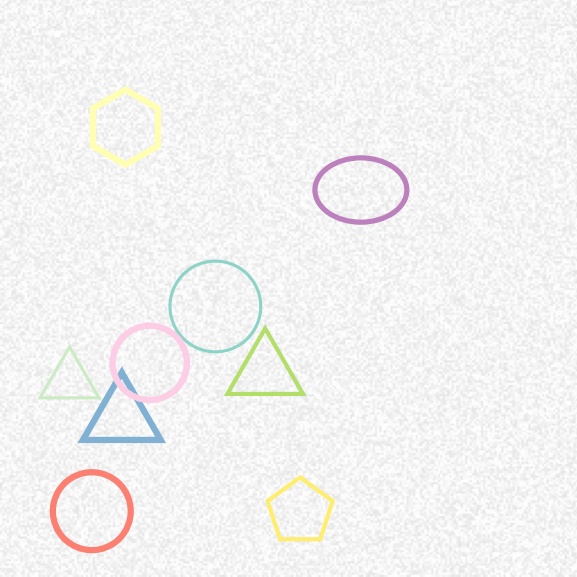[{"shape": "circle", "thickness": 1.5, "radius": 0.39, "center": [0.373, 0.468]}, {"shape": "hexagon", "thickness": 3, "radius": 0.32, "center": [0.217, 0.779]}, {"shape": "circle", "thickness": 3, "radius": 0.34, "center": [0.159, 0.114]}, {"shape": "triangle", "thickness": 3, "radius": 0.39, "center": [0.211, 0.276]}, {"shape": "triangle", "thickness": 2, "radius": 0.38, "center": [0.459, 0.355]}, {"shape": "circle", "thickness": 3, "radius": 0.32, "center": [0.259, 0.371]}, {"shape": "oval", "thickness": 2.5, "radius": 0.4, "center": [0.625, 0.67]}, {"shape": "triangle", "thickness": 1.5, "radius": 0.29, "center": [0.12, 0.34]}, {"shape": "pentagon", "thickness": 2, "radius": 0.3, "center": [0.52, 0.113]}]